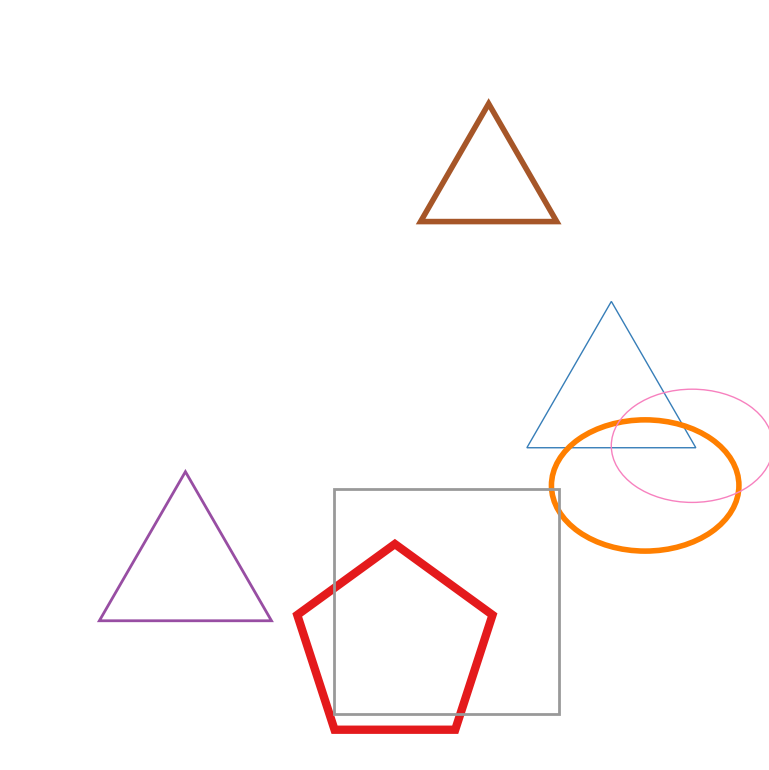[{"shape": "pentagon", "thickness": 3, "radius": 0.67, "center": [0.513, 0.16]}, {"shape": "triangle", "thickness": 0.5, "radius": 0.63, "center": [0.794, 0.482]}, {"shape": "triangle", "thickness": 1, "radius": 0.65, "center": [0.241, 0.258]}, {"shape": "oval", "thickness": 2, "radius": 0.61, "center": [0.838, 0.37]}, {"shape": "triangle", "thickness": 2, "radius": 0.51, "center": [0.635, 0.763]}, {"shape": "oval", "thickness": 0.5, "radius": 0.53, "center": [0.899, 0.421]}, {"shape": "square", "thickness": 1, "radius": 0.73, "center": [0.58, 0.219]}]